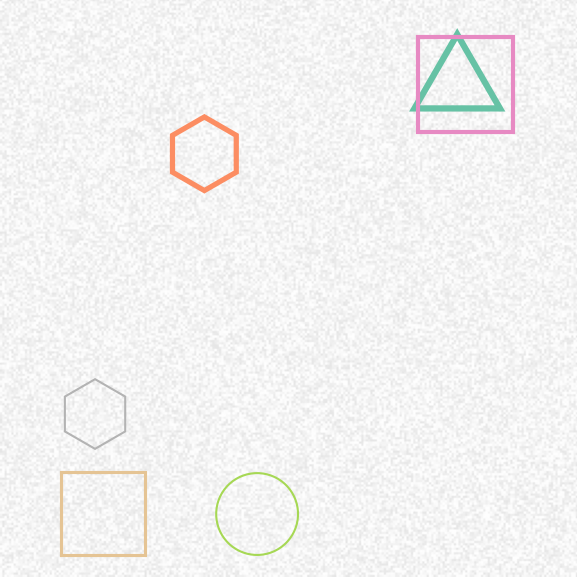[{"shape": "triangle", "thickness": 3, "radius": 0.43, "center": [0.792, 0.854]}, {"shape": "hexagon", "thickness": 2.5, "radius": 0.32, "center": [0.354, 0.733]}, {"shape": "square", "thickness": 2, "radius": 0.41, "center": [0.806, 0.852]}, {"shape": "circle", "thickness": 1, "radius": 0.35, "center": [0.445, 0.109]}, {"shape": "square", "thickness": 1.5, "radius": 0.36, "center": [0.178, 0.11]}, {"shape": "hexagon", "thickness": 1, "radius": 0.3, "center": [0.165, 0.282]}]